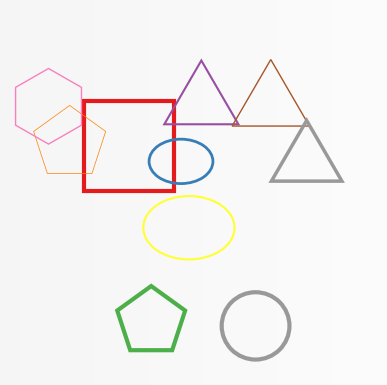[{"shape": "square", "thickness": 3, "radius": 0.58, "center": [0.334, 0.621]}, {"shape": "oval", "thickness": 2, "radius": 0.41, "center": [0.467, 0.581]}, {"shape": "pentagon", "thickness": 3, "radius": 0.46, "center": [0.39, 0.165]}, {"shape": "triangle", "thickness": 1.5, "radius": 0.55, "center": [0.52, 0.732]}, {"shape": "pentagon", "thickness": 0.5, "radius": 0.49, "center": [0.18, 0.628]}, {"shape": "oval", "thickness": 1.5, "radius": 0.59, "center": [0.488, 0.408]}, {"shape": "triangle", "thickness": 1, "radius": 0.58, "center": [0.699, 0.73]}, {"shape": "hexagon", "thickness": 1, "radius": 0.49, "center": [0.125, 0.724]}, {"shape": "circle", "thickness": 3, "radius": 0.44, "center": [0.66, 0.154]}, {"shape": "triangle", "thickness": 2.5, "radius": 0.52, "center": [0.791, 0.582]}]